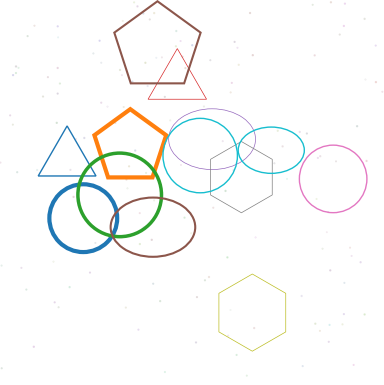[{"shape": "circle", "thickness": 3, "radius": 0.44, "center": [0.216, 0.433]}, {"shape": "triangle", "thickness": 1, "radius": 0.43, "center": [0.174, 0.586]}, {"shape": "pentagon", "thickness": 3, "radius": 0.49, "center": [0.338, 0.618]}, {"shape": "circle", "thickness": 2.5, "radius": 0.54, "center": [0.311, 0.494]}, {"shape": "triangle", "thickness": 0.5, "radius": 0.44, "center": [0.461, 0.786]}, {"shape": "oval", "thickness": 0.5, "radius": 0.56, "center": [0.551, 0.638]}, {"shape": "pentagon", "thickness": 1.5, "radius": 0.59, "center": [0.409, 0.879]}, {"shape": "oval", "thickness": 1.5, "radius": 0.55, "center": [0.397, 0.41]}, {"shape": "circle", "thickness": 1, "radius": 0.44, "center": [0.865, 0.535]}, {"shape": "hexagon", "thickness": 0.5, "radius": 0.46, "center": [0.627, 0.54]}, {"shape": "hexagon", "thickness": 0.5, "radius": 0.5, "center": [0.655, 0.188]}, {"shape": "oval", "thickness": 1, "radius": 0.43, "center": [0.705, 0.61]}, {"shape": "circle", "thickness": 1, "radius": 0.48, "center": [0.52, 0.596]}]